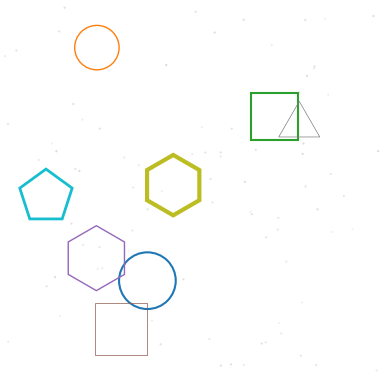[{"shape": "circle", "thickness": 1.5, "radius": 0.37, "center": [0.383, 0.271]}, {"shape": "circle", "thickness": 1, "radius": 0.29, "center": [0.252, 0.876]}, {"shape": "square", "thickness": 1.5, "radius": 0.31, "center": [0.713, 0.697]}, {"shape": "hexagon", "thickness": 1, "radius": 0.42, "center": [0.25, 0.329]}, {"shape": "square", "thickness": 0.5, "radius": 0.34, "center": [0.314, 0.146]}, {"shape": "triangle", "thickness": 0.5, "radius": 0.31, "center": [0.777, 0.675]}, {"shape": "hexagon", "thickness": 3, "radius": 0.39, "center": [0.45, 0.519]}, {"shape": "pentagon", "thickness": 2, "radius": 0.36, "center": [0.119, 0.489]}]